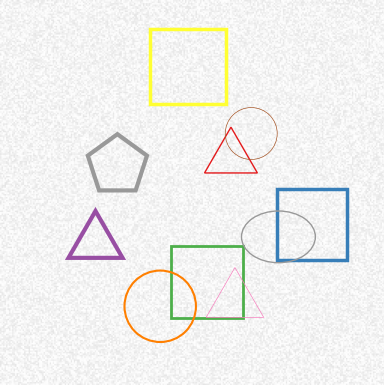[{"shape": "triangle", "thickness": 1, "radius": 0.4, "center": [0.6, 0.59]}, {"shape": "square", "thickness": 2.5, "radius": 0.46, "center": [0.811, 0.417]}, {"shape": "square", "thickness": 2, "radius": 0.47, "center": [0.539, 0.269]}, {"shape": "triangle", "thickness": 3, "radius": 0.41, "center": [0.248, 0.371]}, {"shape": "circle", "thickness": 1.5, "radius": 0.46, "center": [0.416, 0.204]}, {"shape": "square", "thickness": 2.5, "radius": 0.49, "center": [0.488, 0.827]}, {"shape": "circle", "thickness": 0.5, "radius": 0.34, "center": [0.653, 0.653]}, {"shape": "triangle", "thickness": 0.5, "radius": 0.43, "center": [0.61, 0.219]}, {"shape": "oval", "thickness": 1, "radius": 0.48, "center": [0.723, 0.385]}, {"shape": "pentagon", "thickness": 3, "radius": 0.4, "center": [0.305, 0.571]}]